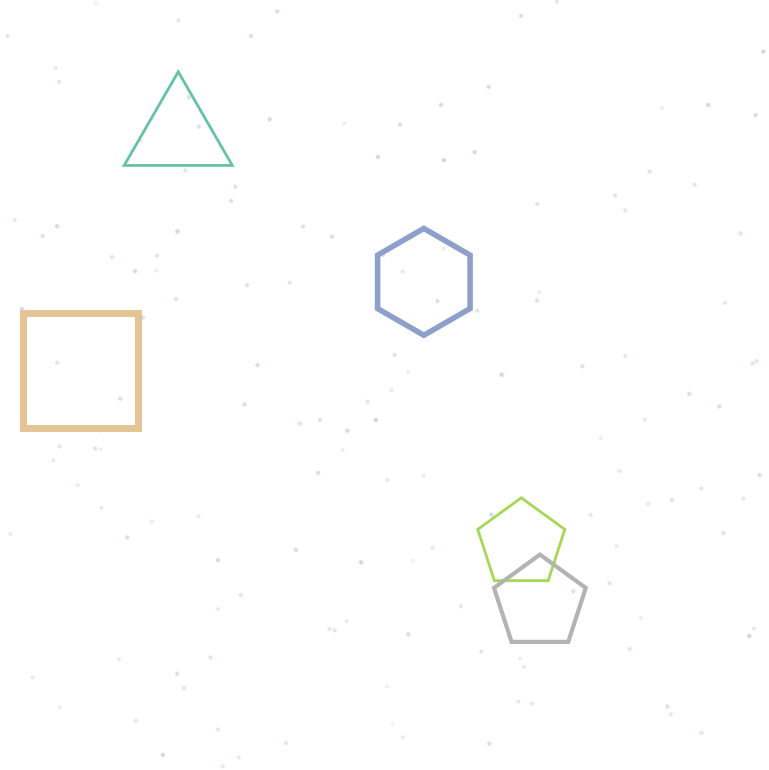[{"shape": "triangle", "thickness": 1, "radius": 0.41, "center": [0.231, 0.826]}, {"shape": "hexagon", "thickness": 2, "radius": 0.35, "center": [0.55, 0.634]}, {"shape": "pentagon", "thickness": 1, "radius": 0.3, "center": [0.677, 0.294]}, {"shape": "square", "thickness": 2.5, "radius": 0.37, "center": [0.105, 0.519]}, {"shape": "pentagon", "thickness": 1.5, "radius": 0.31, "center": [0.701, 0.217]}]